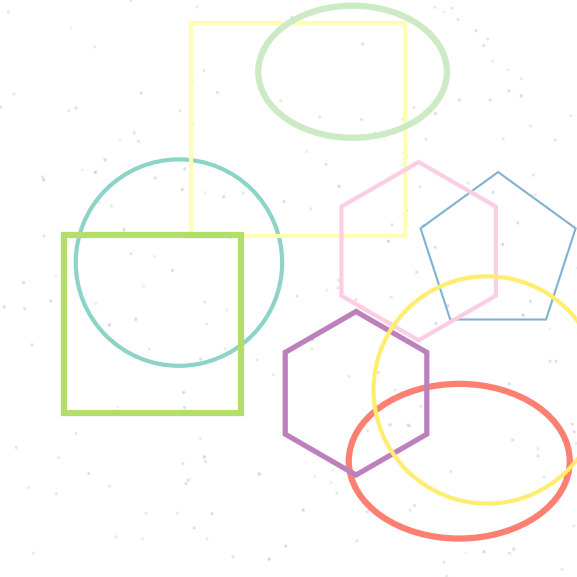[{"shape": "circle", "thickness": 2, "radius": 0.89, "center": [0.31, 0.544]}, {"shape": "square", "thickness": 2, "radius": 0.92, "center": [0.516, 0.775]}, {"shape": "oval", "thickness": 3, "radius": 0.96, "center": [0.795, 0.201]}, {"shape": "pentagon", "thickness": 1, "radius": 0.71, "center": [0.863, 0.56]}, {"shape": "square", "thickness": 3, "radius": 0.77, "center": [0.264, 0.438]}, {"shape": "hexagon", "thickness": 2, "radius": 0.77, "center": [0.725, 0.564]}, {"shape": "hexagon", "thickness": 2.5, "radius": 0.71, "center": [0.616, 0.318]}, {"shape": "oval", "thickness": 3, "radius": 0.82, "center": [0.611, 0.875]}, {"shape": "circle", "thickness": 2, "radius": 0.98, "center": [0.844, 0.324]}]